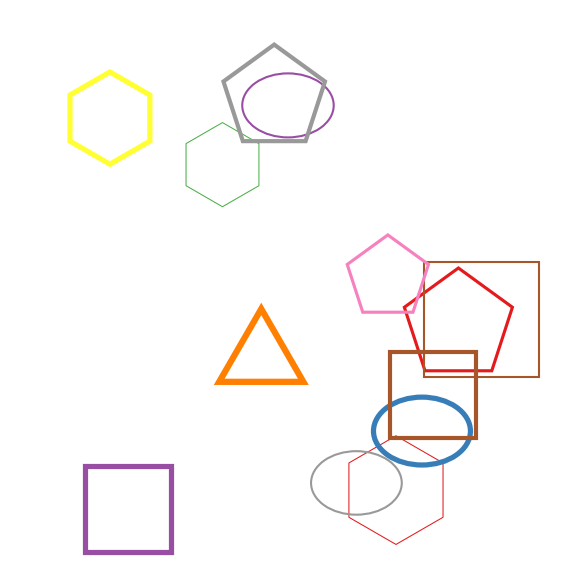[{"shape": "pentagon", "thickness": 1.5, "radius": 0.49, "center": [0.794, 0.437]}, {"shape": "hexagon", "thickness": 0.5, "radius": 0.47, "center": [0.686, 0.15]}, {"shape": "oval", "thickness": 2.5, "radius": 0.42, "center": [0.731, 0.253]}, {"shape": "hexagon", "thickness": 0.5, "radius": 0.36, "center": [0.385, 0.714]}, {"shape": "square", "thickness": 2.5, "radius": 0.37, "center": [0.222, 0.118]}, {"shape": "oval", "thickness": 1, "radius": 0.4, "center": [0.499, 0.817]}, {"shape": "triangle", "thickness": 3, "radius": 0.42, "center": [0.452, 0.38]}, {"shape": "hexagon", "thickness": 2.5, "radius": 0.4, "center": [0.19, 0.795]}, {"shape": "square", "thickness": 2, "radius": 0.37, "center": [0.749, 0.315]}, {"shape": "square", "thickness": 1, "radius": 0.5, "center": [0.833, 0.446]}, {"shape": "pentagon", "thickness": 1.5, "radius": 0.37, "center": [0.672, 0.518]}, {"shape": "oval", "thickness": 1, "radius": 0.39, "center": [0.617, 0.163]}, {"shape": "pentagon", "thickness": 2, "radius": 0.46, "center": [0.475, 0.829]}]